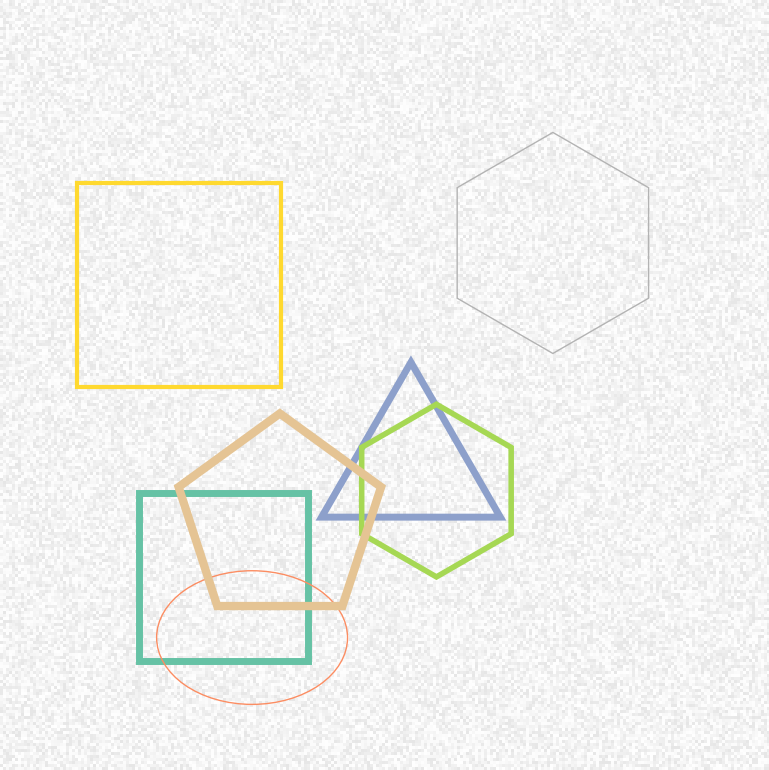[{"shape": "square", "thickness": 2.5, "radius": 0.55, "center": [0.29, 0.251]}, {"shape": "oval", "thickness": 0.5, "radius": 0.62, "center": [0.327, 0.172]}, {"shape": "triangle", "thickness": 2.5, "radius": 0.67, "center": [0.534, 0.395]}, {"shape": "hexagon", "thickness": 2, "radius": 0.56, "center": [0.567, 0.363]}, {"shape": "square", "thickness": 1.5, "radius": 0.66, "center": [0.233, 0.629]}, {"shape": "pentagon", "thickness": 3, "radius": 0.69, "center": [0.363, 0.325]}, {"shape": "hexagon", "thickness": 0.5, "radius": 0.72, "center": [0.718, 0.684]}]